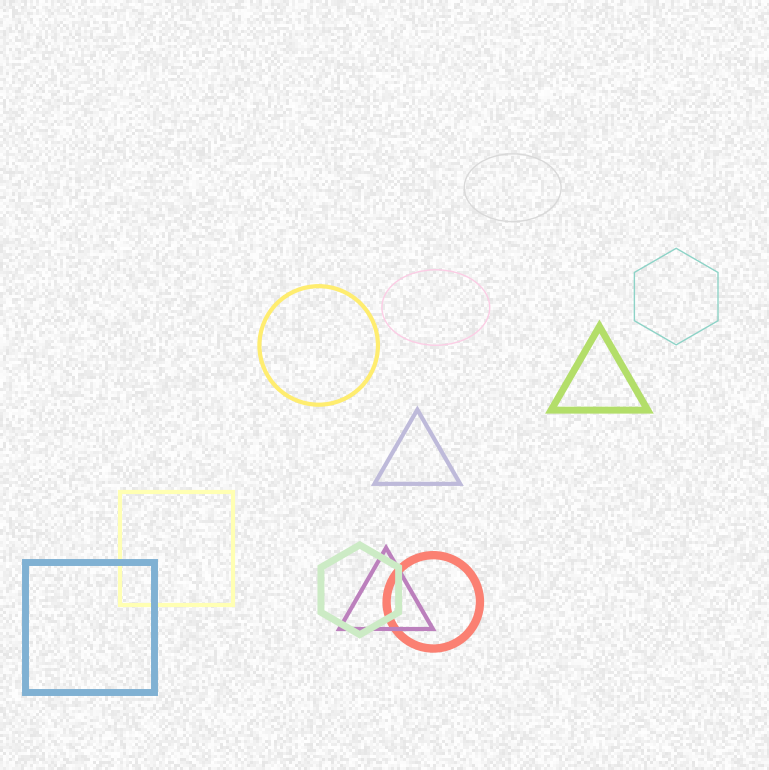[{"shape": "hexagon", "thickness": 0.5, "radius": 0.31, "center": [0.878, 0.615]}, {"shape": "square", "thickness": 1.5, "radius": 0.36, "center": [0.229, 0.288]}, {"shape": "triangle", "thickness": 1.5, "radius": 0.32, "center": [0.542, 0.404]}, {"shape": "circle", "thickness": 3, "radius": 0.3, "center": [0.563, 0.218]}, {"shape": "square", "thickness": 2.5, "radius": 0.42, "center": [0.116, 0.186]}, {"shape": "triangle", "thickness": 2.5, "radius": 0.36, "center": [0.778, 0.504]}, {"shape": "oval", "thickness": 0.5, "radius": 0.35, "center": [0.566, 0.601]}, {"shape": "oval", "thickness": 0.5, "radius": 0.31, "center": [0.666, 0.756]}, {"shape": "triangle", "thickness": 1.5, "radius": 0.35, "center": [0.501, 0.218]}, {"shape": "hexagon", "thickness": 2.5, "radius": 0.29, "center": [0.467, 0.234]}, {"shape": "circle", "thickness": 1.5, "radius": 0.38, "center": [0.414, 0.551]}]